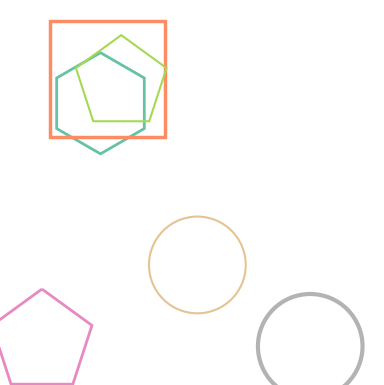[{"shape": "hexagon", "thickness": 2, "radius": 0.66, "center": [0.261, 0.732]}, {"shape": "square", "thickness": 2.5, "radius": 0.75, "center": [0.279, 0.795]}, {"shape": "pentagon", "thickness": 2, "radius": 0.68, "center": [0.109, 0.113]}, {"shape": "pentagon", "thickness": 1.5, "radius": 0.62, "center": [0.315, 0.785]}, {"shape": "circle", "thickness": 1.5, "radius": 0.63, "center": [0.513, 0.312]}, {"shape": "circle", "thickness": 3, "radius": 0.68, "center": [0.806, 0.101]}]